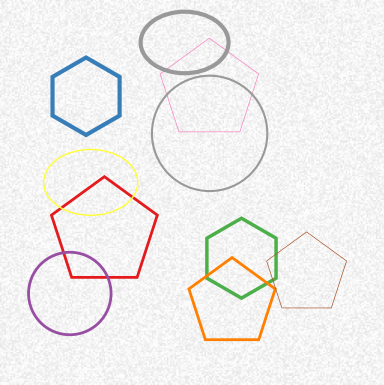[{"shape": "pentagon", "thickness": 2, "radius": 0.72, "center": [0.271, 0.397]}, {"shape": "hexagon", "thickness": 3, "radius": 0.5, "center": [0.224, 0.75]}, {"shape": "hexagon", "thickness": 2.5, "radius": 0.52, "center": [0.627, 0.329]}, {"shape": "circle", "thickness": 2, "radius": 0.54, "center": [0.181, 0.238]}, {"shape": "pentagon", "thickness": 2, "radius": 0.59, "center": [0.603, 0.213]}, {"shape": "oval", "thickness": 1, "radius": 0.61, "center": [0.236, 0.526]}, {"shape": "pentagon", "thickness": 0.5, "radius": 0.55, "center": [0.796, 0.288]}, {"shape": "pentagon", "thickness": 0.5, "radius": 0.67, "center": [0.544, 0.766]}, {"shape": "circle", "thickness": 1.5, "radius": 0.75, "center": [0.544, 0.654]}, {"shape": "oval", "thickness": 3, "radius": 0.57, "center": [0.479, 0.89]}]